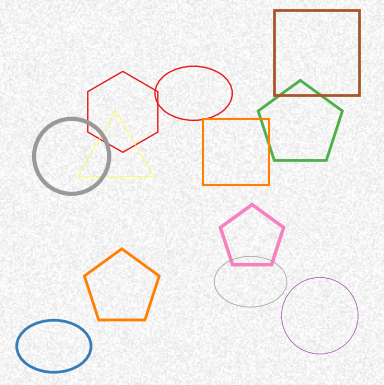[{"shape": "oval", "thickness": 1, "radius": 0.5, "center": [0.503, 0.758]}, {"shape": "hexagon", "thickness": 1, "radius": 0.53, "center": [0.319, 0.709]}, {"shape": "oval", "thickness": 2, "radius": 0.48, "center": [0.14, 0.101]}, {"shape": "pentagon", "thickness": 2, "radius": 0.57, "center": [0.78, 0.676]}, {"shape": "circle", "thickness": 0.5, "radius": 0.5, "center": [0.831, 0.18]}, {"shape": "square", "thickness": 1.5, "radius": 0.43, "center": [0.613, 0.606]}, {"shape": "pentagon", "thickness": 2, "radius": 0.51, "center": [0.316, 0.252]}, {"shape": "triangle", "thickness": 0.5, "radius": 0.57, "center": [0.301, 0.599]}, {"shape": "square", "thickness": 2, "radius": 0.55, "center": [0.821, 0.863]}, {"shape": "pentagon", "thickness": 2.5, "radius": 0.43, "center": [0.655, 0.382]}, {"shape": "circle", "thickness": 3, "radius": 0.49, "center": [0.186, 0.594]}, {"shape": "oval", "thickness": 0.5, "radius": 0.47, "center": [0.651, 0.268]}]